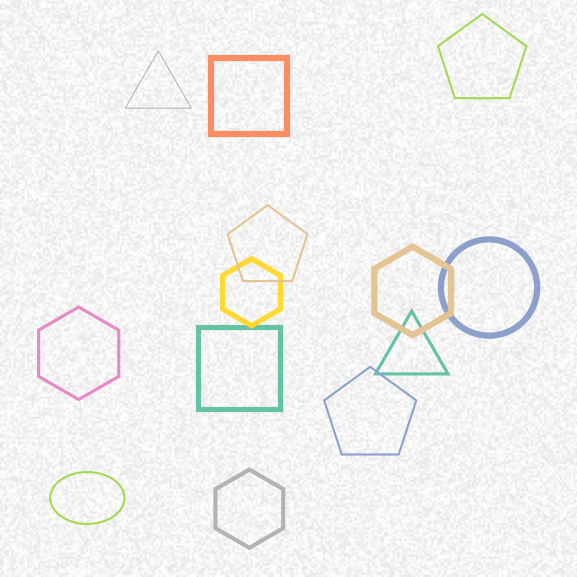[{"shape": "triangle", "thickness": 1.5, "radius": 0.36, "center": [0.713, 0.388]}, {"shape": "square", "thickness": 2.5, "radius": 0.35, "center": [0.414, 0.362]}, {"shape": "square", "thickness": 3, "radius": 0.33, "center": [0.431, 0.833]}, {"shape": "pentagon", "thickness": 1, "radius": 0.42, "center": [0.641, 0.28]}, {"shape": "circle", "thickness": 3, "radius": 0.42, "center": [0.847, 0.501]}, {"shape": "hexagon", "thickness": 1.5, "radius": 0.4, "center": [0.136, 0.387]}, {"shape": "pentagon", "thickness": 1, "radius": 0.4, "center": [0.835, 0.894]}, {"shape": "oval", "thickness": 1, "radius": 0.32, "center": [0.151, 0.137]}, {"shape": "hexagon", "thickness": 2.5, "radius": 0.29, "center": [0.436, 0.493]}, {"shape": "pentagon", "thickness": 1, "radius": 0.36, "center": [0.463, 0.571]}, {"shape": "hexagon", "thickness": 3, "radius": 0.38, "center": [0.715, 0.495]}, {"shape": "triangle", "thickness": 0.5, "radius": 0.33, "center": [0.274, 0.845]}, {"shape": "hexagon", "thickness": 2, "radius": 0.34, "center": [0.432, 0.118]}]